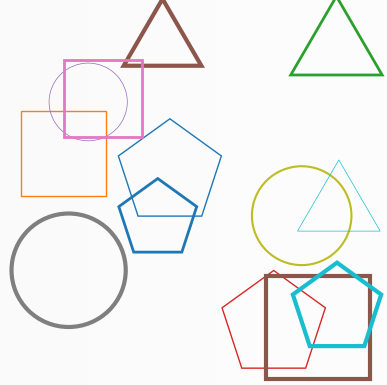[{"shape": "pentagon", "thickness": 2, "radius": 0.53, "center": [0.407, 0.431]}, {"shape": "pentagon", "thickness": 1, "radius": 0.7, "center": [0.438, 0.552]}, {"shape": "square", "thickness": 1, "radius": 0.55, "center": [0.164, 0.6]}, {"shape": "triangle", "thickness": 2, "radius": 0.68, "center": [0.868, 0.873]}, {"shape": "pentagon", "thickness": 1, "radius": 0.7, "center": [0.706, 0.157]}, {"shape": "circle", "thickness": 0.5, "radius": 0.5, "center": [0.228, 0.735]}, {"shape": "square", "thickness": 3, "radius": 0.67, "center": [0.822, 0.149]}, {"shape": "triangle", "thickness": 3, "radius": 0.58, "center": [0.419, 0.887]}, {"shape": "square", "thickness": 2, "radius": 0.5, "center": [0.266, 0.744]}, {"shape": "circle", "thickness": 3, "radius": 0.74, "center": [0.177, 0.298]}, {"shape": "circle", "thickness": 1.5, "radius": 0.64, "center": [0.779, 0.44]}, {"shape": "pentagon", "thickness": 3, "radius": 0.6, "center": [0.87, 0.198]}, {"shape": "triangle", "thickness": 0.5, "radius": 0.62, "center": [0.874, 0.461]}]